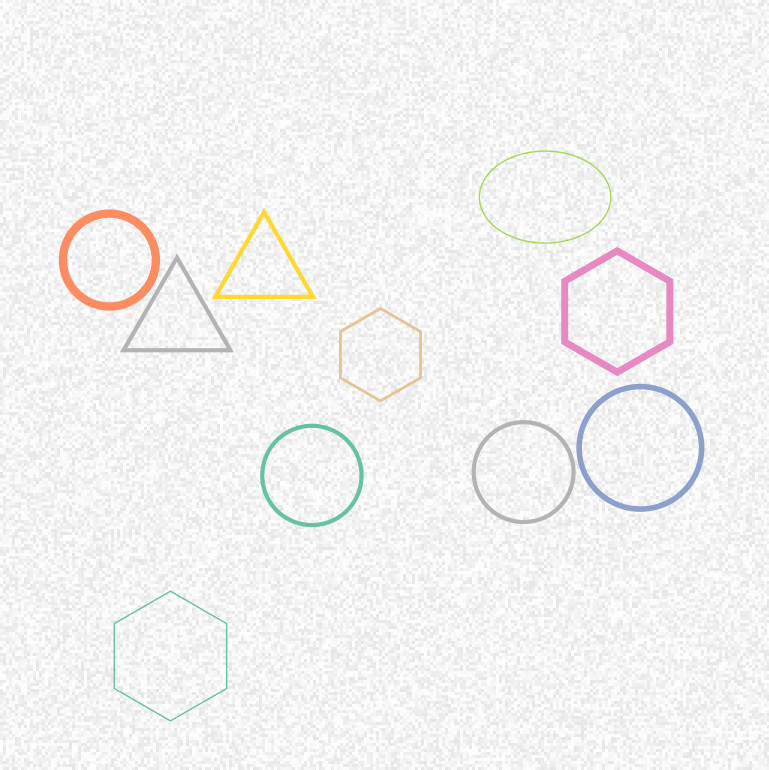[{"shape": "circle", "thickness": 1.5, "radius": 0.32, "center": [0.405, 0.383]}, {"shape": "hexagon", "thickness": 0.5, "radius": 0.42, "center": [0.221, 0.148]}, {"shape": "circle", "thickness": 3, "radius": 0.3, "center": [0.142, 0.662]}, {"shape": "circle", "thickness": 2, "radius": 0.4, "center": [0.832, 0.418]}, {"shape": "hexagon", "thickness": 2.5, "radius": 0.39, "center": [0.802, 0.595]}, {"shape": "oval", "thickness": 0.5, "radius": 0.43, "center": [0.708, 0.744]}, {"shape": "triangle", "thickness": 1.5, "radius": 0.37, "center": [0.343, 0.651]}, {"shape": "hexagon", "thickness": 1, "radius": 0.3, "center": [0.494, 0.539]}, {"shape": "circle", "thickness": 1.5, "radius": 0.32, "center": [0.68, 0.387]}, {"shape": "triangle", "thickness": 1.5, "radius": 0.4, "center": [0.23, 0.585]}]